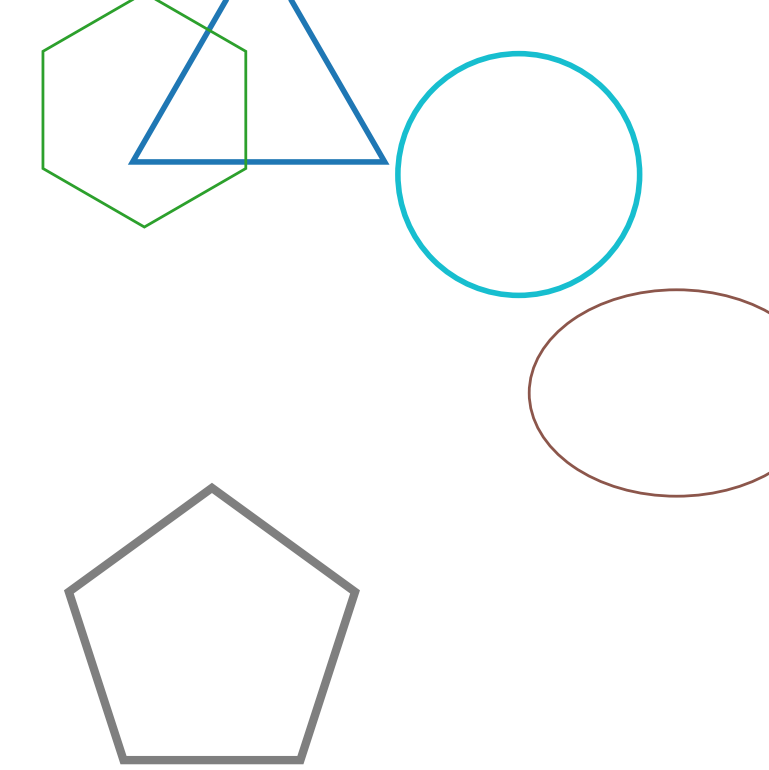[{"shape": "triangle", "thickness": 2, "radius": 0.94, "center": [0.336, 0.884]}, {"shape": "hexagon", "thickness": 1, "radius": 0.76, "center": [0.188, 0.857]}, {"shape": "oval", "thickness": 1, "radius": 0.96, "center": [0.879, 0.49]}, {"shape": "pentagon", "thickness": 3, "radius": 0.98, "center": [0.275, 0.171]}, {"shape": "circle", "thickness": 2, "radius": 0.78, "center": [0.674, 0.773]}]